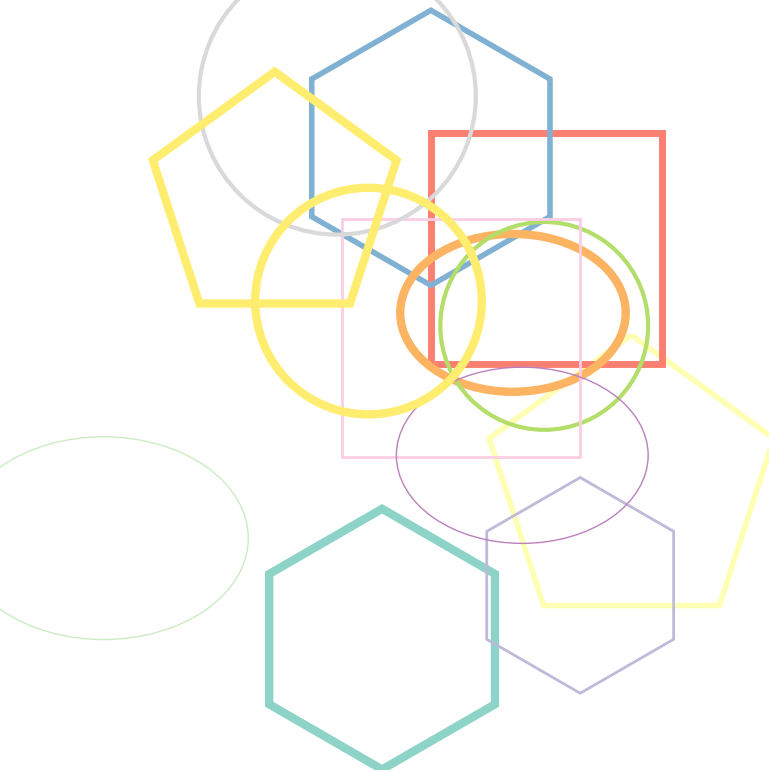[{"shape": "hexagon", "thickness": 3, "radius": 0.85, "center": [0.496, 0.17]}, {"shape": "pentagon", "thickness": 2, "radius": 0.97, "center": [0.82, 0.371]}, {"shape": "hexagon", "thickness": 1, "radius": 0.7, "center": [0.754, 0.24]}, {"shape": "square", "thickness": 2.5, "radius": 0.75, "center": [0.71, 0.677]}, {"shape": "hexagon", "thickness": 2, "radius": 0.89, "center": [0.56, 0.808]}, {"shape": "oval", "thickness": 3, "radius": 0.73, "center": [0.666, 0.594]}, {"shape": "circle", "thickness": 1.5, "radius": 0.67, "center": [0.707, 0.577]}, {"shape": "square", "thickness": 1, "radius": 0.77, "center": [0.599, 0.561]}, {"shape": "circle", "thickness": 1.5, "radius": 0.9, "center": [0.438, 0.875]}, {"shape": "oval", "thickness": 0.5, "radius": 0.82, "center": [0.678, 0.409]}, {"shape": "oval", "thickness": 0.5, "radius": 0.94, "center": [0.134, 0.301]}, {"shape": "pentagon", "thickness": 3, "radius": 0.83, "center": [0.357, 0.74]}, {"shape": "circle", "thickness": 3, "radius": 0.74, "center": [0.479, 0.609]}]